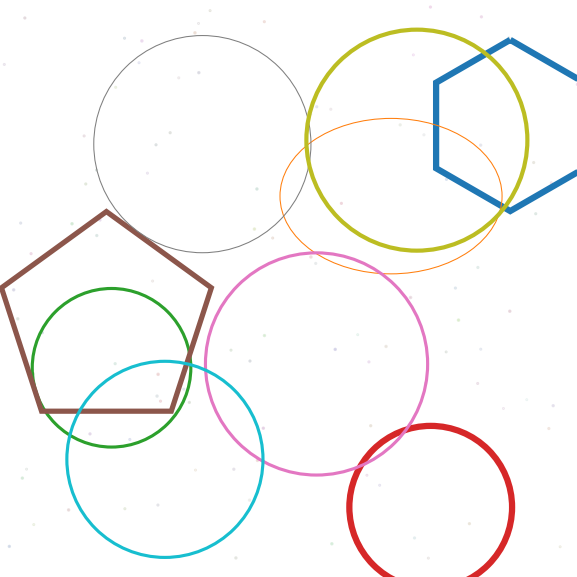[{"shape": "hexagon", "thickness": 3, "radius": 0.74, "center": [0.884, 0.782]}, {"shape": "oval", "thickness": 0.5, "radius": 0.96, "center": [0.677, 0.66]}, {"shape": "circle", "thickness": 1.5, "radius": 0.69, "center": [0.193, 0.362]}, {"shape": "circle", "thickness": 3, "radius": 0.7, "center": [0.746, 0.121]}, {"shape": "pentagon", "thickness": 2.5, "radius": 0.96, "center": [0.184, 0.442]}, {"shape": "circle", "thickness": 1.5, "radius": 0.96, "center": [0.548, 0.369]}, {"shape": "circle", "thickness": 0.5, "radius": 0.94, "center": [0.35, 0.75]}, {"shape": "circle", "thickness": 2, "radius": 0.96, "center": [0.722, 0.756]}, {"shape": "circle", "thickness": 1.5, "radius": 0.85, "center": [0.286, 0.204]}]